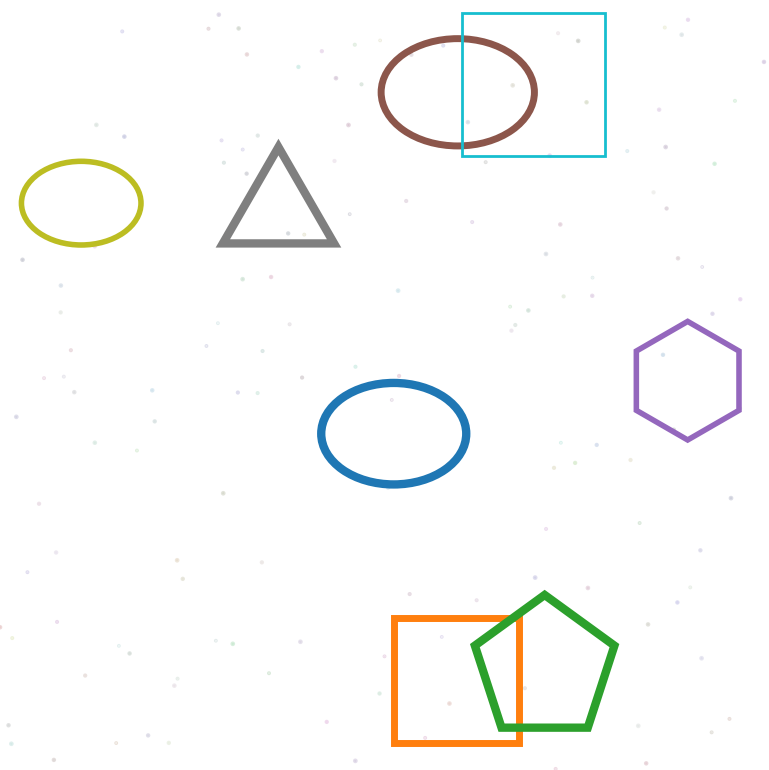[{"shape": "oval", "thickness": 3, "radius": 0.47, "center": [0.511, 0.437]}, {"shape": "square", "thickness": 2.5, "radius": 0.41, "center": [0.593, 0.116]}, {"shape": "pentagon", "thickness": 3, "radius": 0.48, "center": [0.707, 0.132]}, {"shape": "hexagon", "thickness": 2, "radius": 0.38, "center": [0.893, 0.506]}, {"shape": "oval", "thickness": 2.5, "radius": 0.5, "center": [0.595, 0.88]}, {"shape": "triangle", "thickness": 3, "radius": 0.42, "center": [0.362, 0.726]}, {"shape": "oval", "thickness": 2, "radius": 0.39, "center": [0.105, 0.736]}, {"shape": "square", "thickness": 1, "radius": 0.47, "center": [0.693, 0.89]}]